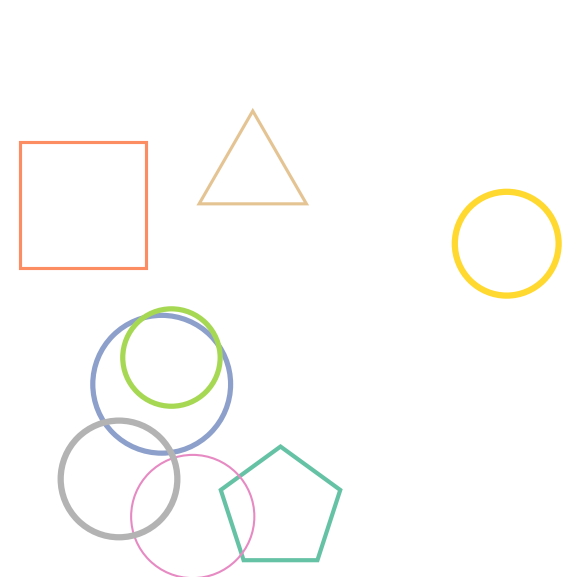[{"shape": "pentagon", "thickness": 2, "radius": 0.54, "center": [0.486, 0.117]}, {"shape": "square", "thickness": 1.5, "radius": 0.54, "center": [0.144, 0.645]}, {"shape": "circle", "thickness": 2.5, "radius": 0.6, "center": [0.28, 0.334]}, {"shape": "circle", "thickness": 1, "radius": 0.53, "center": [0.334, 0.105]}, {"shape": "circle", "thickness": 2.5, "radius": 0.42, "center": [0.297, 0.38]}, {"shape": "circle", "thickness": 3, "radius": 0.45, "center": [0.877, 0.577]}, {"shape": "triangle", "thickness": 1.5, "radius": 0.54, "center": [0.438, 0.7]}, {"shape": "circle", "thickness": 3, "radius": 0.51, "center": [0.206, 0.17]}]